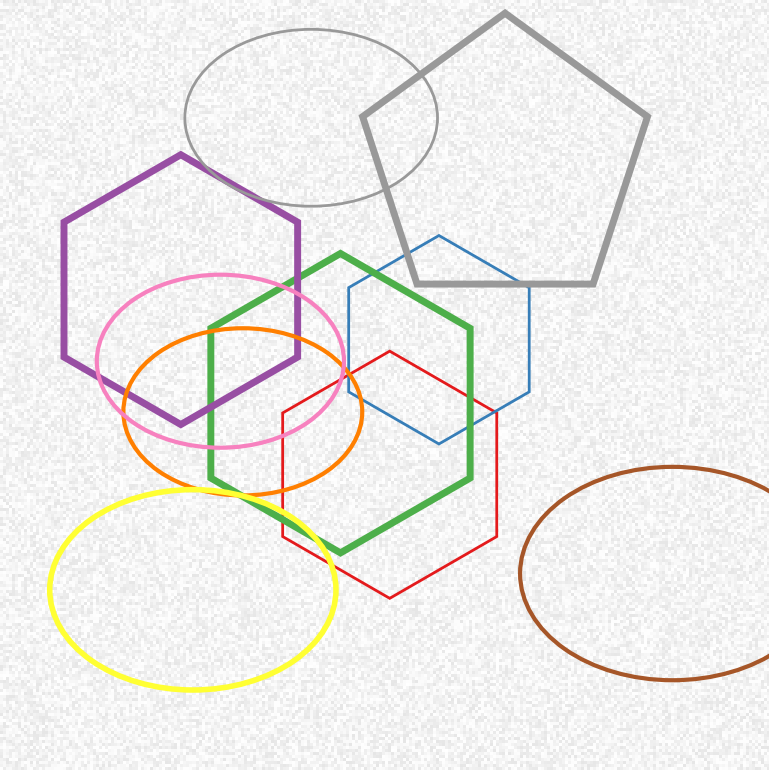[{"shape": "hexagon", "thickness": 1, "radius": 0.8, "center": [0.506, 0.383]}, {"shape": "hexagon", "thickness": 1, "radius": 0.68, "center": [0.57, 0.559]}, {"shape": "hexagon", "thickness": 2.5, "radius": 0.97, "center": [0.442, 0.476]}, {"shape": "hexagon", "thickness": 2.5, "radius": 0.88, "center": [0.235, 0.624]}, {"shape": "oval", "thickness": 1.5, "radius": 0.78, "center": [0.315, 0.465]}, {"shape": "oval", "thickness": 2, "radius": 0.93, "center": [0.25, 0.234]}, {"shape": "oval", "thickness": 1.5, "radius": 0.99, "center": [0.873, 0.255]}, {"shape": "oval", "thickness": 1.5, "radius": 0.8, "center": [0.286, 0.531]}, {"shape": "pentagon", "thickness": 2.5, "radius": 0.97, "center": [0.656, 0.788]}, {"shape": "oval", "thickness": 1, "radius": 0.82, "center": [0.404, 0.847]}]